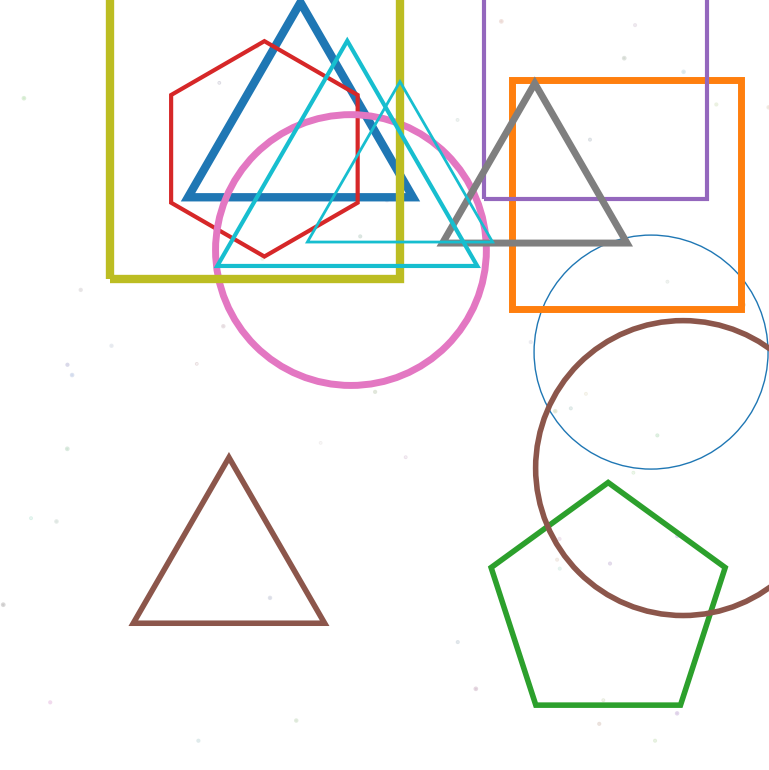[{"shape": "triangle", "thickness": 3, "radius": 0.84, "center": [0.39, 0.828]}, {"shape": "circle", "thickness": 0.5, "radius": 0.76, "center": [0.846, 0.543]}, {"shape": "square", "thickness": 2.5, "radius": 0.74, "center": [0.814, 0.747]}, {"shape": "pentagon", "thickness": 2, "radius": 0.8, "center": [0.79, 0.214]}, {"shape": "hexagon", "thickness": 1.5, "radius": 0.7, "center": [0.343, 0.807]}, {"shape": "square", "thickness": 1.5, "radius": 0.72, "center": [0.773, 0.886]}, {"shape": "triangle", "thickness": 2, "radius": 0.72, "center": [0.297, 0.262]}, {"shape": "circle", "thickness": 2, "radius": 0.96, "center": [0.887, 0.392]}, {"shape": "circle", "thickness": 2.5, "radius": 0.88, "center": [0.456, 0.675]}, {"shape": "triangle", "thickness": 2.5, "radius": 0.69, "center": [0.695, 0.753]}, {"shape": "square", "thickness": 3, "radius": 0.94, "center": [0.331, 0.827]}, {"shape": "triangle", "thickness": 1, "radius": 0.69, "center": [0.519, 0.755]}, {"shape": "triangle", "thickness": 1.5, "radius": 0.97, "center": [0.451, 0.752]}]